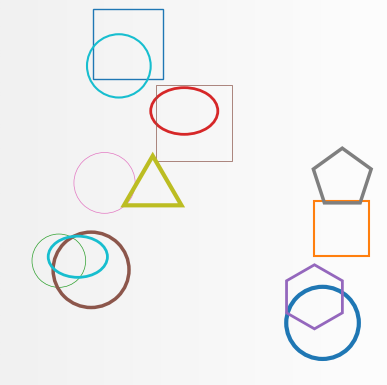[{"shape": "circle", "thickness": 3, "radius": 0.47, "center": [0.832, 0.161]}, {"shape": "square", "thickness": 1, "radius": 0.45, "center": [0.33, 0.885]}, {"shape": "square", "thickness": 1.5, "radius": 0.36, "center": [0.881, 0.408]}, {"shape": "circle", "thickness": 0.5, "radius": 0.35, "center": [0.152, 0.323]}, {"shape": "oval", "thickness": 2, "radius": 0.43, "center": [0.476, 0.712]}, {"shape": "hexagon", "thickness": 2, "radius": 0.42, "center": [0.812, 0.229]}, {"shape": "square", "thickness": 0.5, "radius": 0.49, "center": [0.5, 0.681]}, {"shape": "circle", "thickness": 2.5, "radius": 0.49, "center": [0.235, 0.299]}, {"shape": "circle", "thickness": 0.5, "radius": 0.39, "center": [0.27, 0.525]}, {"shape": "pentagon", "thickness": 2.5, "radius": 0.39, "center": [0.883, 0.537]}, {"shape": "triangle", "thickness": 3, "radius": 0.43, "center": [0.394, 0.51]}, {"shape": "circle", "thickness": 1.5, "radius": 0.41, "center": [0.307, 0.829]}, {"shape": "oval", "thickness": 2, "radius": 0.38, "center": [0.201, 0.333]}]